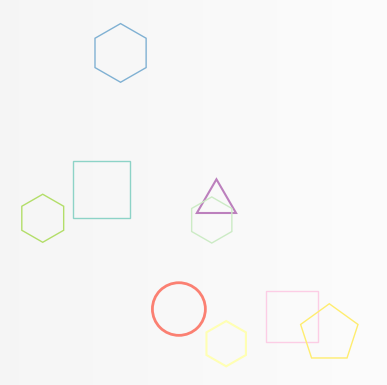[{"shape": "square", "thickness": 1, "radius": 0.37, "center": [0.263, 0.508]}, {"shape": "hexagon", "thickness": 1.5, "radius": 0.29, "center": [0.584, 0.107]}, {"shape": "circle", "thickness": 2, "radius": 0.34, "center": [0.462, 0.197]}, {"shape": "hexagon", "thickness": 1, "radius": 0.38, "center": [0.311, 0.863]}, {"shape": "hexagon", "thickness": 1, "radius": 0.31, "center": [0.11, 0.433]}, {"shape": "square", "thickness": 1, "radius": 0.33, "center": [0.753, 0.178]}, {"shape": "triangle", "thickness": 1.5, "radius": 0.29, "center": [0.559, 0.476]}, {"shape": "hexagon", "thickness": 1, "radius": 0.3, "center": [0.546, 0.429]}, {"shape": "pentagon", "thickness": 1, "radius": 0.39, "center": [0.85, 0.133]}]